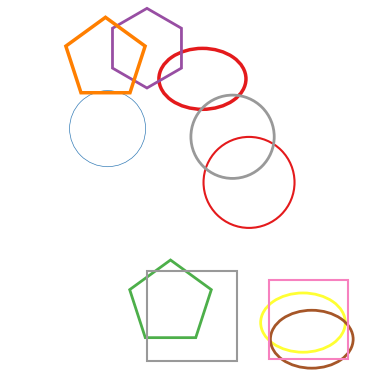[{"shape": "circle", "thickness": 1.5, "radius": 0.59, "center": [0.647, 0.526]}, {"shape": "oval", "thickness": 2.5, "radius": 0.57, "center": [0.526, 0.795]}, {"shape": "circle", "thickness": 0.5, "radius": 0.49, "center": [0.28, 0.666]}, {"shape": "pentagon", "thickness": 2, "radius": 0.56, "center": [0.443, 0.213]}, {"shape": "hexagon", "thickness": 2, "radius": 0.52, "center": [0.382, 0.875]}, {"shape": "pentagon", "thickness": 2.5, "radius": 0.54, "center": [0.274, 0.847]}, {"shape": "oval", "thickness": 2, "radius": 0.55, "center": [0.787, 0.162]}, {"shape": "oval", "thickness": 2, "radius": 0.54, "center": [0.81, 0.119]}, {"shape": "square", "thickness": 1.5, "radius": 0.51, "center": [0.802, 0.171]}, {"shape": "circle", "thickness": 2, "radius": 0.54, "center": [0.604, 0.645]}, {"shape": "square", "thickness": 1.5, "radius": 0.58, "center": [0.499, 0.178]}]